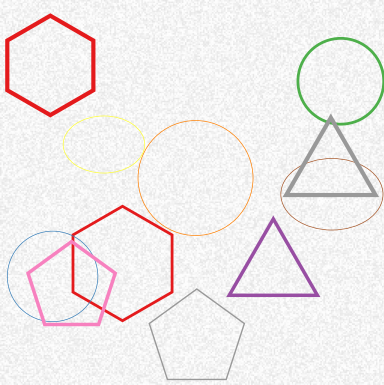[{"shape": "hexagon", "thickness": 3, "radius": 0.65, "center": [0.131, 0.83]}, {"shape": "hexagon", "thickness": 2, "radius": 0.74, "center": [0.318, 0.316]}, {"shape": "circle", "thickness": 0.5, "radius": 0.59, "center": [0.137, 0.282]}, {"shape": "circle", "thickness": 2, "radius": 0.56, "center": [0.885, 0.789]}, {"shape": "triangle", "thickness": 2.5, "radius": 0.66, "center": [0.71, 0.299]}, {"shape": "circle", "thickness": 0.5, "radius": 0.75, "center": [0.508, 0.538]}, {"shape": "oval", "thickness": 0.5, "radius": 0.53, "center": [0.27, 0.625]}, {"shape": "oval", "thickness": 0.5, "radius": 0.66, "center": [0.862, 0.495]}, {"shape": "pentagon", "thickness": 2.5, "radius": 0.6, "center": [0.186, 0.254]}, {"shape": "triangle", "thickness": 3, "radius": 0.67, "center": [0.859, 0.56]}, {"shape": "pentagon", "thickness": 1, "radius": 0.65, "center": [0.511, 0.119]}]